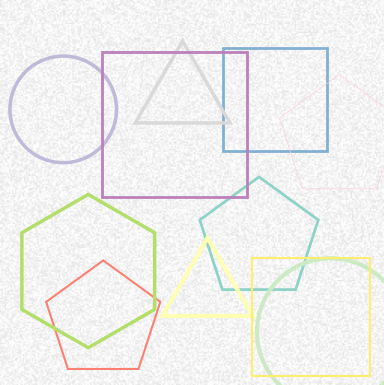[{"shape": "pentagon", "thickness": 2, "radius": 0.81, "center": [0.673, 0.379]}, {"shape": "triangle", "thickness": 3, "radius": 0.68, "center": [0.539, 0.247]}, {"shape": "circle", "thickness": 2.5, "radius": 0.69, "center": [0.164, 0.716]}, {"shape": "pentagon", "thickness": 1.5, "radius": 0.78, "center": [0.268, 0.168]}, {"shape": "square", "thickness": 2, "radius": 0.67, "center": [0.714, 0.742]}, {"shape": "hexagon", "thickness": 2.5, "radius": 1.0, "center": [0.229, 0.296]}, {"shape": "pentagon", "thickness": 0.5, "radius": 0.82, "center": [0.882, 0.642]}, {"shape": "triangle", "thickness": 2.5, "radius": 0.71, "center": [0.474, 0.752]}, {"shape": "square", "thickness": 2, "radius": 0.94, "center": [0.454, 0.676]}, {"shape": "circle", "thickness": 3, "radius": 0.96, "center": [0.859, 0.138]}, {"shape": "square", "thickness": 1.5, "radius": 0.77, "center": [0.808, 0.177]}]